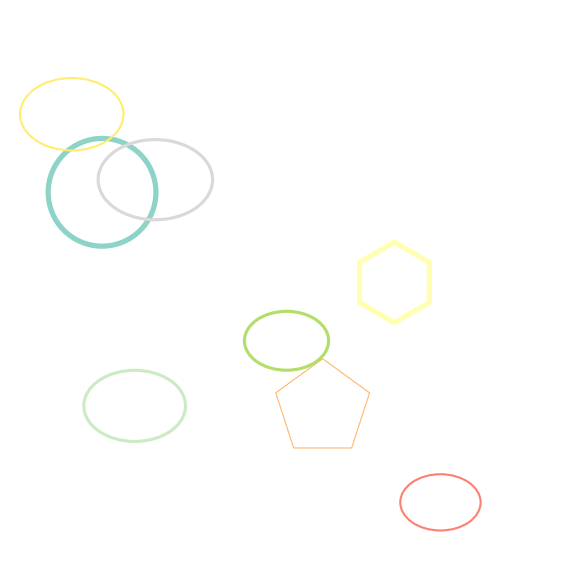[{"shape": "circle", "thickness": 2.5, "radius": 0.47, "center": [0.177, 0.666]}, {"shape": "hexagon", "thickness": 2.5, "radius": 0.35, "center": [0.683, 0.51]}, {"shape": "oval", "thickness": 1, "radius": 0.35, "center": [0.763, 0.129]}, {"shape": "pentagon", "thickness": 0.5, "radius": 0.43, "center": [0.559, 0.293]}, {"shape": "oval", "thickness": 1.5, "radius": 0.36, "center": [0.496, 0.409]}, {"shape": "oval", "thickness": 1.5, "radius": 0.5, "center": [0.269, 0.688]}, {"shape": "oval", "thickness": 1.5, "radius": 0.44, "center": [0.233, 0.296]}, {"shape": "oval", "thickness": 1, "radius": 0.45, "center": [0.124, 0.801]}]